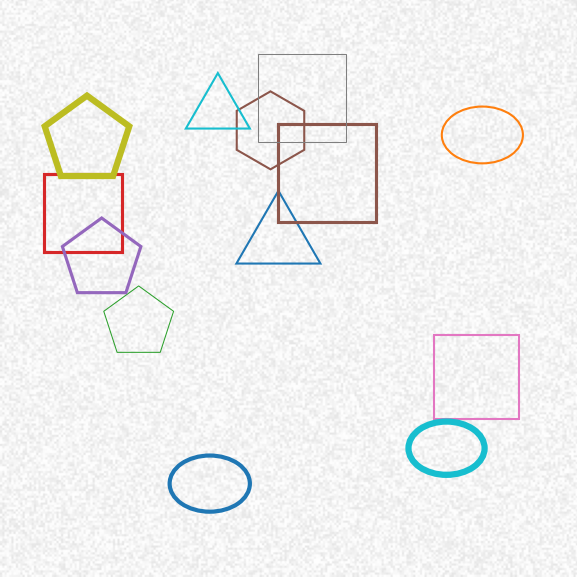[{"shape": "triangle", "thickness": 1, "radius": 0.42, "center": [0.482, 0.585]}, {"shape": "oval", "thickness": 2, "radius": 0.35, "center": [0.363, 0.162]}, {"shape": "oval", "thickness": 1, "radius": 0.35, "center": [0.835, 0.765]}, {"shape": "pentagon", "thickness": 0.5, "radius": 0.32, "center": [0.24, 0.44]}, {"shape": "square", "thickness": 1.5, "radius": 0.34, "center": [0.144, 0.63]}, {"shape": "pentagon", "thickness": 1.5, "radius": 0.36, "center": [0.176, 0.55]}, {"shape": "square", "thickness": 1.5, "radius": 0.42, "center": [0.567, 0.7]}, {"shape": "hexagon", "thickness": 1, "radius": 0.34, "center": [0.468, 0.773]}, {"shape": "square", "thickness": 1, "radius": 0.37, "center": [0.825, 0.346]}, {"shape": "square", "thickness": 0.5, "radius": 0.38, "center": [0.523, 0.83]}, {"shape": "pentagon", "thickness": 3, "radius": 0.38, "center": [0.151, 0.757]}, {"shape": "oval", "thickness": 3, "radius": 0.33, "center": [0.773, 0.223]}, {"shape": "triangle", "thickness": 1, "radius": 0.32, "center": [0.377, 0.809]}]